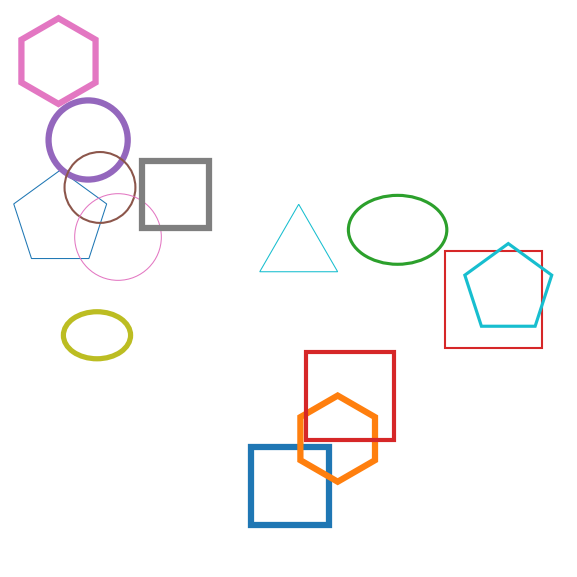[{"shape": "square", "thickness": 3, "radius": 0.34, "center": [0.503, 0.158]}, {"shape": "pentagon", "thickness": 0.5, "radius": 0.42, "center": [0.104, 0.62]}, {"shape": "hexagon", "thickness": 3, "radius": 0.37, "center": [0.585, 0.24]}, {"shape": "oval", "thickness": 1.5, "radius": 0.43, "center": [0.688, 0.601]}, {"shape": "square", "thickness": 2, "radius": 0.38, "center": [0.606, 0.313]}, {"shape": "square", "thickness": 1, "radius": 0.42, "center": [0.854, 0.481]}, {"shape": "circle", "thickness": 3, "radius": 0.34, "center": [0.153, 0.757]}, {"shape": "circle", "thickness": 1, "radius": 0.31, "center": [0.173, 0.675]}, {"shape": "hexagon", "thickness": 3, "radius": 0.37, "center": [0.101, 0.893]}, {"shape": "circle", "thickness": 0.5, "radius": 0.38, "center": [0.204, 0.589]}, {"shape": "square", "thickness": 3, "radius": 0.29, "center": [0.303, 0.663]}, {"shape": "oval", "thickness": 2.5, "radius": 0.29, "center": [0.168, 0.419]}, {"shape": "triangle", "thickness": 0.5, "radius": 0.39, "center": [0.517, 0.568]}, {"shape": "pentagon", "thickness": 1.5, "radius": 0.4, "center": [0.88, 0.498]}]